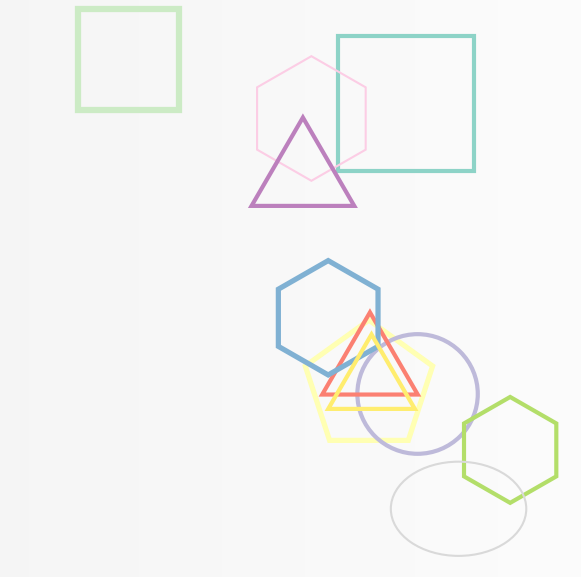[{"shape": "square", "thickness": 2, "radius": 0.59, "center": [0.698, 0.819]}, {"shape": "pentagon", "thickness": 2.5, "radius": 0.58, "center": [0.635, 0.33]}, {"shape": "circle", "thickness": 2, "radius": 0.52, "center": [0.718, 0.317]}, {"shape": "triangle", "thickness": 2, "radius": 0.47, "center": [0.637, 0.363]}, {"shape": "hexagon", "thickness": 2.5, "radius": 0.5, "center": [0.565, 0.449]}, {"shape": "hexagon", "thickness": 2, "radius": 0.46, "center": [0.878, 0.22]}, {"shape": "hexagon", "thickness": 1, "radius": 0.54, "center": [0.536, 0.794]}, {"shape": "oval", "thickness": 1, "radius": 0.58, "center": [0.789, 0.118]}, {"shape": "triangle", "thickness": 2, "radius": 0.51, "center": [0.521, 0.694]}, {"shape": "square", "thickness": 3, "radius": 0.43, "center": [0.22, 0.896]}, {"shape": "triangle", "thickness": 2, "radius": 0.43, "center": [0.639, 0.334]}]